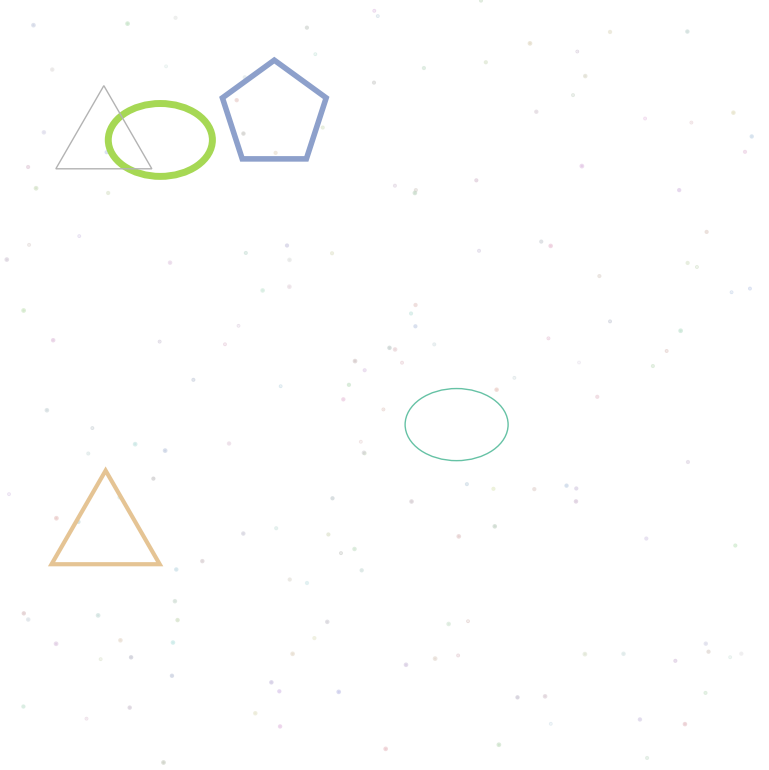[{"shape": "oval", "thickness": 0.5, "radius": 0.33, "center": [0.593, 0.449]}, {"shape": "pentagon", "thickness": 2, "radius": 0.35, "center": [0.356, 0.851]}, {"shape": "oval", "thickness": 2.5, "radius": 0.34, "center": [0.208, 0.818]}, {"shape": "triangle", "thickness": 1.5, "radius": 0.41, "center": [0.137, 0.308]}, {"shape": "triangle", "thickness": 0.5, "radius": 0.36, "center": [0.135, 0.817]}]